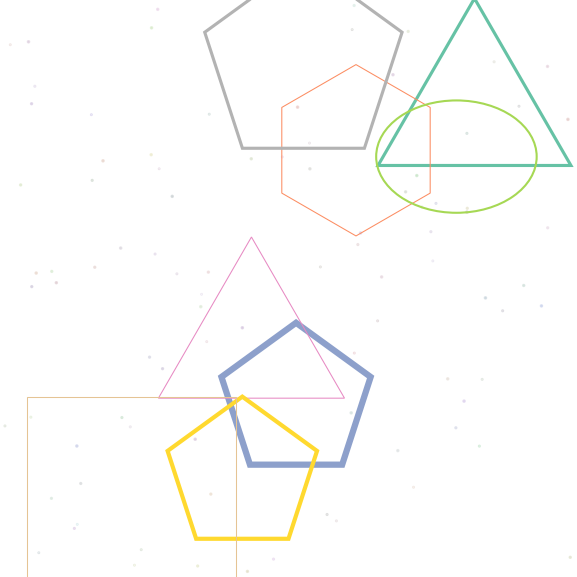[{"shape": "triangle", "thickness": 1.5, "radius": 0.96, "center": [0.822, 0.809]}, {"shape": "hexagon", "thickness": 0.5, "radius": 0.74, "center": [0.616, 0.739]}, {"shape": "pentagon", "thickness": 3, "radius": 0.68, "center": [0.513, 0.304]}, {"shape": "triangle", "thickness": 0.5, "radius": 0.93, "center": [0.435, 0.403]}, {"shape": "oval", "thickness": 1, "radius": 0.69, "center": [0.79, 0.728]}, {"shape": "pentagon", "thickness": 2, "radius": 0.68, "center": [0.42, 0.176]}, {"shape": "square", "thickness": 0.5, "radius": 0.9, "center": [0.228, 0.131]}, {"shape": "pentagon", "thickness": 1.5, "radius": 0.9, "center": [0.525, 0.888]}]